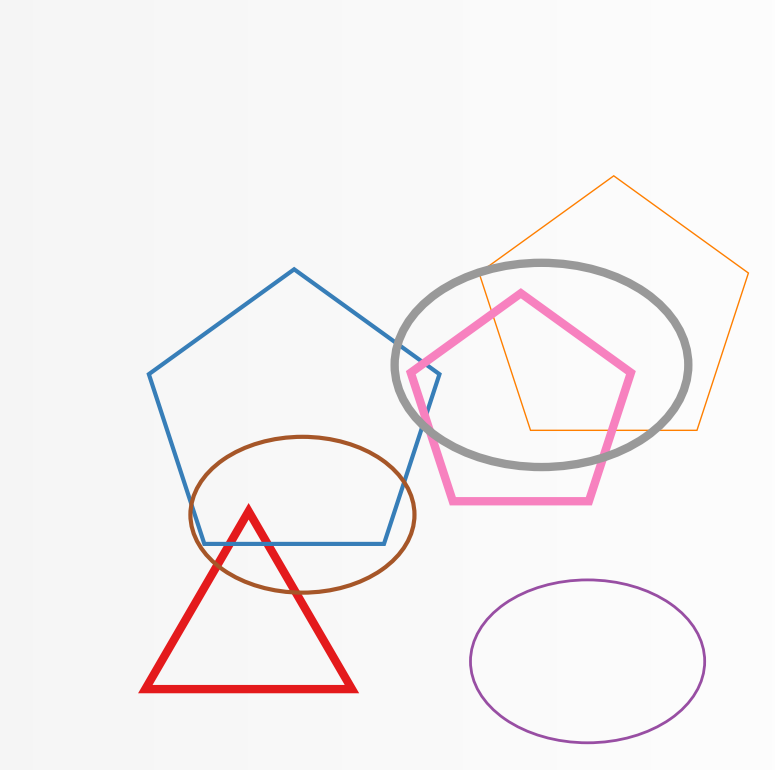[{"shape": "triangle", "thickness": 3, "radius": 0.77, "center": [0.321, 0.182]}, {"shape": "pentagon", "thickness": 1.5, "radius": 0.99, "center": [0.38, 0.453]}, {"shape": "oval", "thickness": 1, "radius": 0.76, "center": [0.758, 0.141]}, {"shape": "pentagon", "thickness": 0.5, "radius": 0.91, "center": [0.792, 0.589]}, {"shape": "oval", "thickness": 1.5, "radius": 0.72, "center": [0.39, 0.332]}, {"shape": "pentagon", "thickness": 3, "radius": 0.75, "center": [0.672, 0.47]}, {"shape": "oval", "thickness": 3, "radius": 0.95, "center": [0.699, 0.526]}]